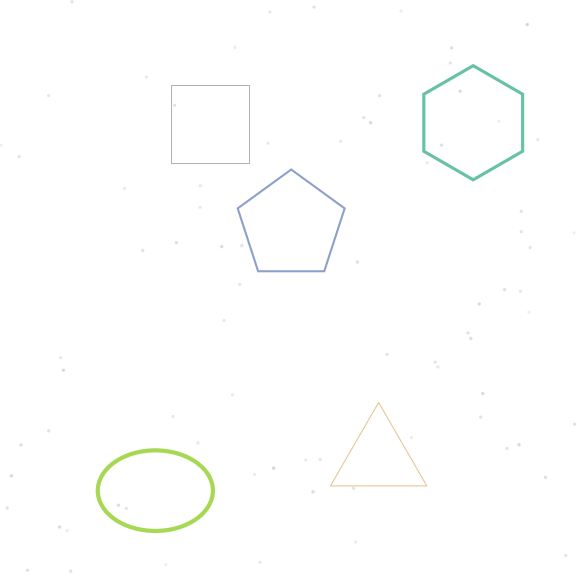[{"shape": "hexagon", "thickness": 1.5, "radius": 0.49, "center": [0.819, 0.787]}, {"shape": "pentagon", "thickness": 1, "radius": 0.49, "center": [0.504, 0.608]}, {"shape": "oval", "thickness": 2, "radius": 0.5, "center": [0.269, 0.15]}, {"shape": "triangle", "thickness": 0.5, "radius": 0.48, "center": [0.656, 0.206]}, {"shape": "square", "thickness": 0.5, "radius": 0.34, "center": [0.364, 0.784]}]